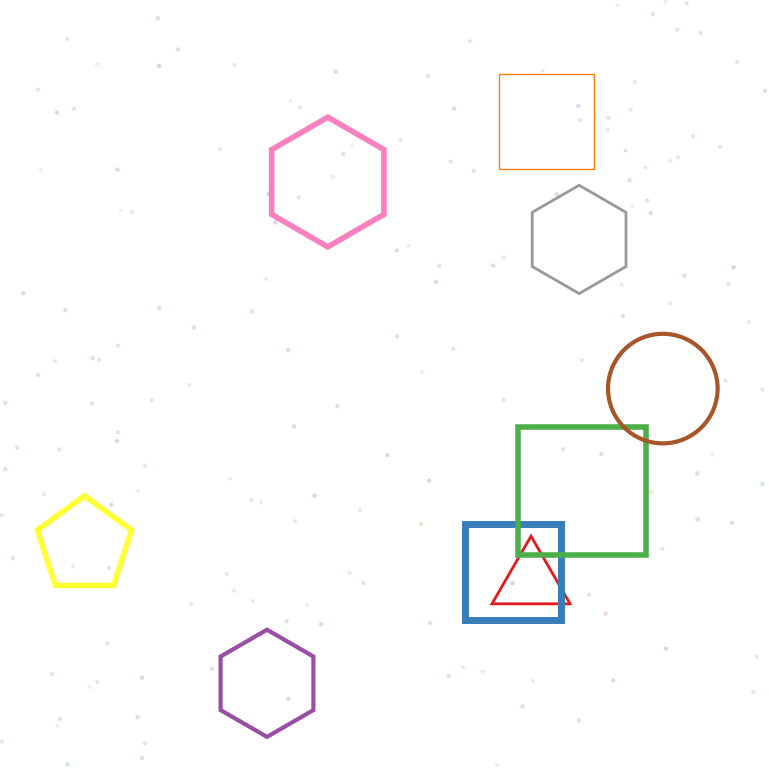[{"shape": "triangle", "thickness": 1, "radius": 0.29, "center": [0.69, 0.245]}, {"shape": "square", "thickness": 2.5, "radius": 0.31, "center": [0.666, 0.257]}, {"shape": "square", "thickness": 2, "radius": 0.42, "center": [0.756, 0.362]}, {"shape": "hexagon", "thickness": 1.5, "radius": 0.35, "center": [0.347, 0.113]}, {"shape": "square", "thickness": 0.5, "radius": 0.31, "center": [0.71, 0.843]}, {"shape": "pentagon", "thickness": 2, "radius": 0.32, "center": [0.11, 0.292]}, {"shape": "circle", "thickness": 1.5, "radius": 0.36, "center": [0.861, 0.495]}, {"shape": "hexagon", "thickness": 2, "radius": 0.42, "center": [0.426, 0.764]}, {"shape": "hexagon", "thickness": 1, "radius": 0.35, "center": [0.752, 0.689]}]